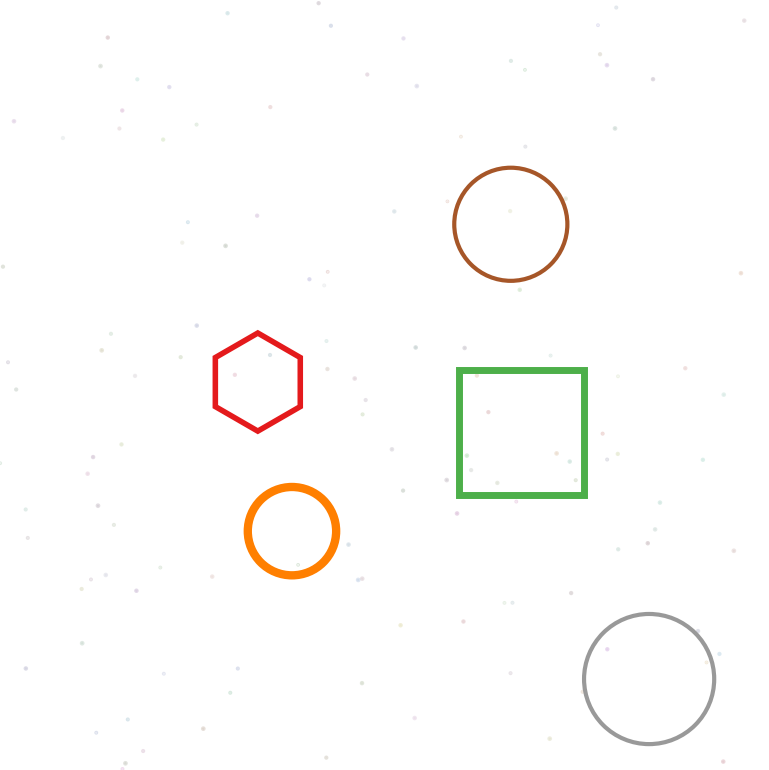[{"shape": "hexagon", "thickness": 2, "radius": 0.32, "center": [0.335, 0.504]}, {"shape": "square", "thickness": 2.5, "radius": 0.41, "center": [0.678, 0.438]}, {"shape": "circle", "thickness": 3, "radius": 0.29, "center": [0.379, 0.31]}, {"shape": "circle", "thickness": 1.5, "radius": 0.37, "center": [0.663, 0.709]}, {"shape": "circle", "thickness": 1.5, "radius": 0.42, "center": [0.843, 0.118]}]